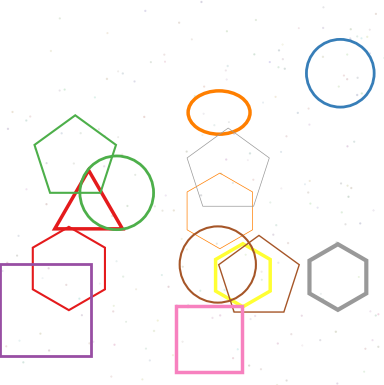[{"shape": "hexagon", "thickness": 1.5, "radius": 0.54, "center": [0.179, 0.303]}, {"shape": "triangle", "thickness": 2.5, "radius": 0.51, "center": [0.23, 0.456]}, {"shape": "circle", "thickness": 2, "radius": 0.44, "center": [0.884, 0.81]}, {"shape": "pentagon", "thickness": 1.5, "radius": 0.56, "center": [0.195, 0.589]}, {"shape": "circle", "thickness": 2, "radius": 0.48, "center": [0.303, 0.499]}, {"shape": "square", "thickness": 2, "radius": 0.59, "center": [0.119, 0.195]}, {"shape": "oval", "thickness": 2.5, "radius": 0.4, "center": [0.569, 0.708]}, {"shape": "hexagon", "thickness": 0.5, "radius": 0.49, "center": [0.571, 0.452]}, {"shape": "hexagon", "thickness": 2.5, "radius": 0.41, "center": [0.631, 0.285]}, {"shape": "pentagon", "thickness": 1, "radius": 0.55, "center": [0.673, 0.278]}, {"shape": "circle", "thickness": 1.5, "radius": 0.5, "center": [0.566, 0.313]}, {"shape": "square", "thickness": 2.5, "radius": 0.43, "center": [0.543, 0.12]}, {"shape": "pentagon", "thickness": 0.5, "radius": 0.56, "center": [0.593, 0.555]}, {"shape": "hexagon", "thickness": 3, "radius": 0.43, "center": [0.878, 0.28]}]